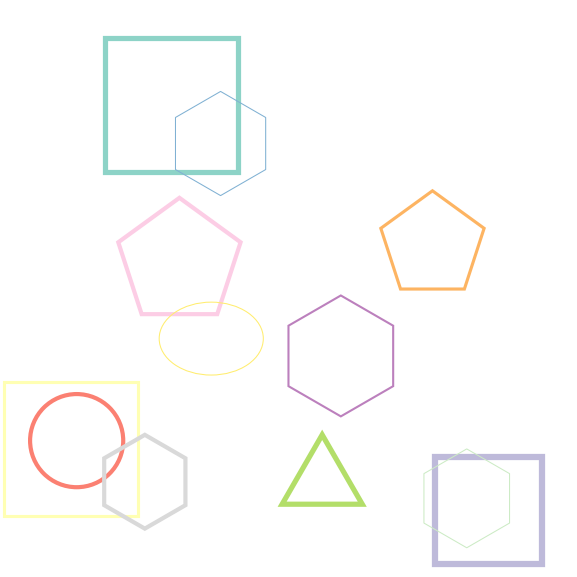[{"shape": "square", "thickness": 2.5, "radius": 0.58, "center": [0.297, 0.817]}, {"shape": "square", "thickness": 1.5, "radius": 0.58, "center": [0.123, 0.221]}, {"shape": "square", "thickness": 3, "radius": 0.47, "center": [0.846, 0.115]}, {"shape": "circle", "thickness": 2, "radius": 0.4, "center": [0.133, 0.236]}, {"shape": "hexagon", "thickness": 0.5, "radius": 0.45, "center": [0.382, 0.751]}, {"shape": "pentagon", "thickness": 1.5, "radius": 0.47, "center": [0.749, 0.575]}, {"shape": "triangle", "thickness": 2.5, "radius": 0.4, "center": [0.558, 0.166]}, {"shape": "pentagon", "thickness": 2, "radius": 0.56, "center": [0.311, 0.545]}, {"shape": "hexagon", "thickness": 2, "radius": 0.41, "center": [0.251, 0.165]}, {"shape": "hexagon", "thickness": 1, "radius": 0.52, "center": [0.59, 0.383]}, {"shape": "hexagon", "thickness": 0.5, "radius": 0.43, "center": [0.808, 0.136]}, {"shape": "oval", "thickness": 0.5, "radius": 0.45, "center": [0.366, 0.413]}]